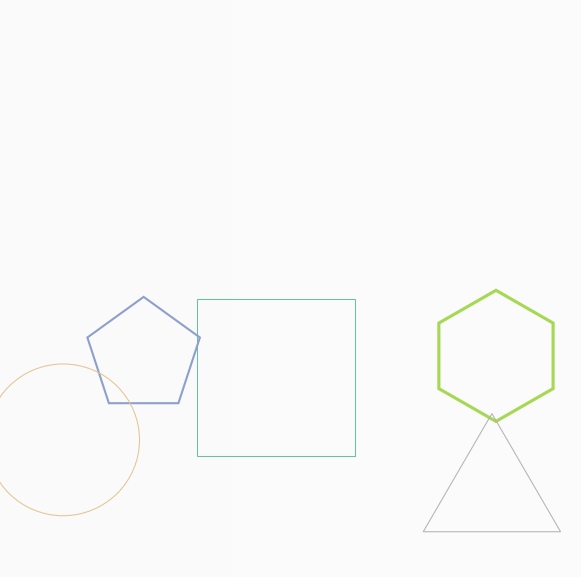[{"shape": "square", "thickness": 0.5, "radius": 0.68, "center": [0.475, 0.346]}, {"shape": "pentagon", "thickness": 1, "radius": 0.51, "center": [0.247, 0.383]}, {"shape": "hexagon", "thickness": 1.5, "radius": 0.57, "center": [0.853, 0.383]}, {"shape": "circle", "thickness": 0.5, "radius": 0.66, "center": [0.109, 0.237]}, {"shape": "triangle", "thickness": 0.5, "radius": 0.68, "center": [0.846, 0.147]}]